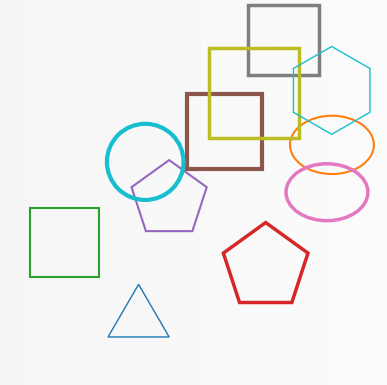[{"shape": "triangle", "thickness": 1, "radius": 0.46, "center": [0.358, 0.17]}, {"shape": "oval", "thickness": 1.5, "radius": 0.54, "center": [0.857, 0.624]}, {"shape": "square", "thickness": 1.5, "radius": 0.45, "center": [0.166, 0.37]}, {"shape": "pentagon", "thickness": 2.5, "radius": 0.57, "center": [0.686, 0.307]}, {"shape": "pentagon", "thickness": 1.5, "radius": 0.51, "center": [0.436, 0.482]}, {"shape": "square", "thickness": 3, "radius": 0.48, "center": [0.579, 0.658]}, {"shape": "oval", "thickness": 2.5, "radius": 0.53, "center": [0.844, 0.501]}, {"shape": "square", "thickness": 2.5, "radius": 0.46, "center": [0.731, 0.896]}, {"shape": "square", "thickness": 2.5, "radius": 0.58, "center": [0.656, 0.759]}, {"shape": "hexagon", "thickness": 1, "radius": 0.57, "center": [0.856, 0.765]}, {"shape": "circle", "thickness": 3, "radius": 0.49, "center": [0.375, 0.58]}]